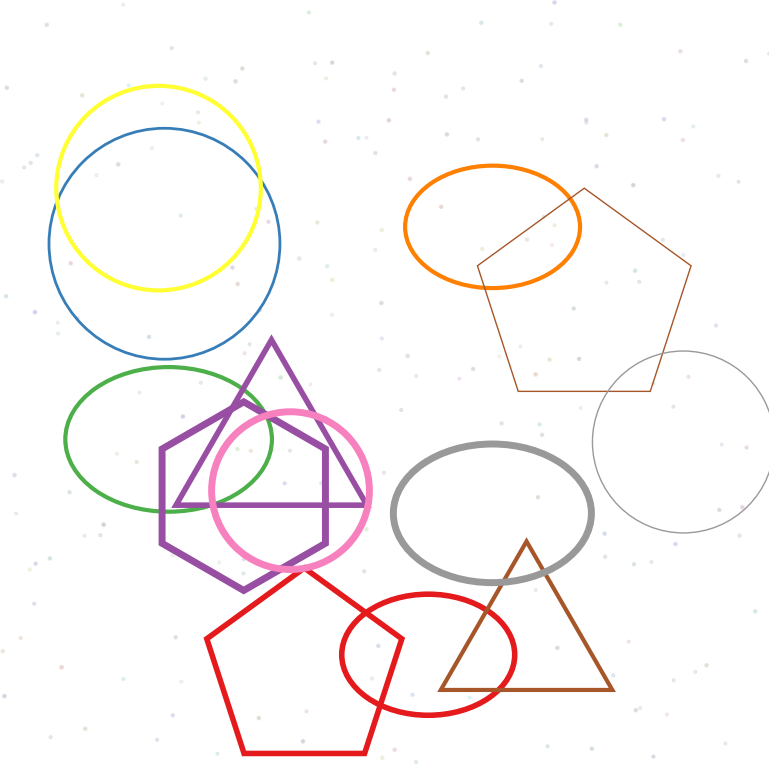[{"shape": "pentagon", "thickness": 2, "radius": 0.67, "center": [0.395, 0.129]}, {"shape": "oval", "thickness": 2, "radius": 0.56, "center": [0.556, 0.15]}, {"shape": "circle", "thickness": 1, "radius": 0.75, "center": [0.214, 0.683]}, {"shape": "oval", "thickness": 1.5, "radius": 0.67, "center": [0.219, 0.429]}, {"shape": "hexagon", "thickness": 2.5, "radius": 0.61, "center": [0.317, 0.356]}, {"shape": "triangle", "thickness": 2, "radius": 0.72, "center": [0.353, 0.416]}, {"shape": "oval", "thickness": 1.5, "radius": 0.57, "center": [0.64, 0.705]}, {"shape": "circle", "thickness": 1.5, "radius": 0.66, "center": [0.206, 0.756]}, {"shape": "pentagon", "thickness": 0.5, "radius": 0.73, "center": [0.759, 0.61]}, {"shape": "triangle", "thickness": 1.5, "radius": 0.64, "center": [0.684, 0.168]}, {"shape": "circle", "thickness": 2.5, "radius": 0.51, "center": [0.377, 0.363]}, {"shape": "oval", "thickness": 2.5, "radius": 0.64, "center": [0.639, 0.333]}, {"shape": "circle", "thickness": 0.5, "radius": 0.59, "center": [0.888, 0.426]}]